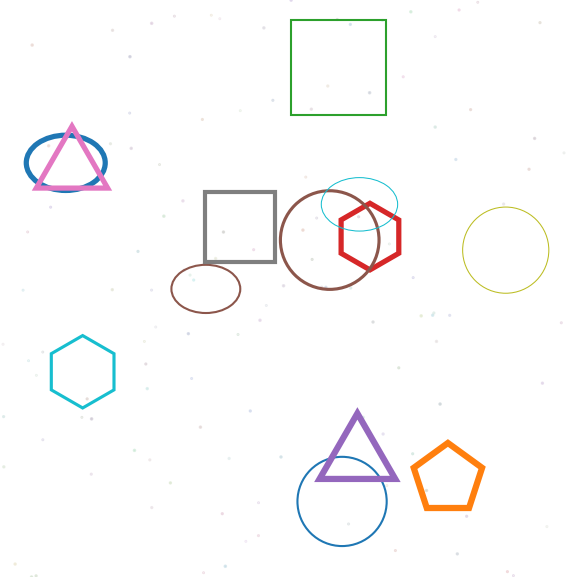[{"shape": "oval", "thickness": 2.5, "radius": 0.34, "center": [0.114, 0.717]}, {"shape": "circle", "thickness": 1, "radius": 0.39, "center": [0.592, 0.131]}, {"shape": "pentagon", "thickness": 3, "radius": 0.31, "center": [0.776, 0.17]}, {"shape": "square", "thickness": 1, "radius": 0.41, "center": [0.586, 0.882]}, {"shape": "hexagon", "thickness": 2.5, "radius": 0.29, "center": [0.641, 0.589]}, {"shape": "triangle", "thickness": 3, "radius": 0.38, "center": [0.619, 0.208]}, {"shape": "circle", "thickness": 1.5, "radius": 0.43, "center": [0.571, 0.583]}, {"shape": "oval", "thickness": 1, "radius": 0.3, "center": [0.356, 0.499]}, {"shape": "triangle", "thickness": 2.5, "radius": 0.36, "center": [0.125, 0.709]}, {"shape": "square", "thickness": 2, "radius": 0.3, "center": [0.416, 0.606]}, {"shape": "circle", "thickness": 0.5, "radius": 0.37, "center": [0.876, 0.566]}, {"shape": "hexagon", "thickness": 1.5, "radius": 0.31, "center": [0.143, 0.355]}, {"shape": "oval", "thickness": 0.5, "radius": 0.33, "center": [0.622, 0.645]}]